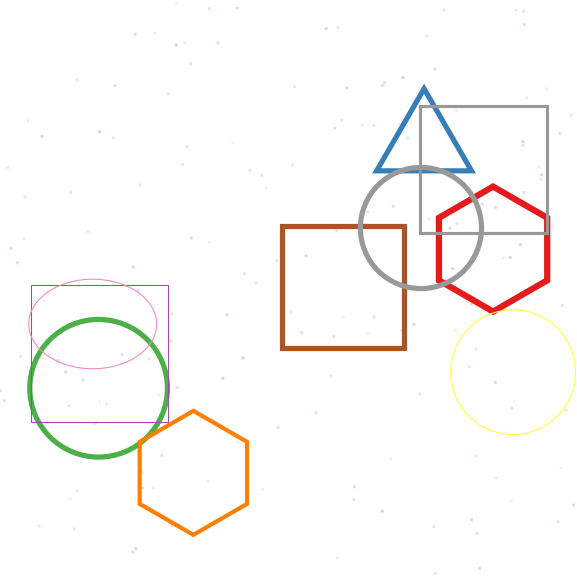[{"shape": "hexagon", "thickness": 3, "radius": 0.54, "center": [0.854, 0.568]}, {"shape": "triangle", "thickness": 2.5, "radius": 0.47, "center": [0.734, 0.751]}, {"shape": "circle", "thickness": 2.5, "radius": 0.6, "center": [0.171, 0.327]}, {"shape": "square", "thickness": 0.5, "radius": 0.59, "center": [0.172, 0.387]}, {"shape": "hexagon", "thickness": 2, "radius": 0.54, "center": [0.335, 0.18]}, {"shape": "circle", "thickness": 0.5, "radius": 0.54, "center": [0.888, 0.355]}, {"shape": "square", "thickness": 2.5, "radius": 0.53, "center": [0.593, 0.502]}, {"shape": "oval", "thickness": 0.5, "radius": 0.55, "center": [0.161, 0.438]}, {"shape": "circle", "thickness": 2.5, "radius": 0.52, "center": [0.729, 0.604]}, {"shape": "square", "thickness": 1.5, "radius": 0.55, "center": [0.838, 0.706]}]